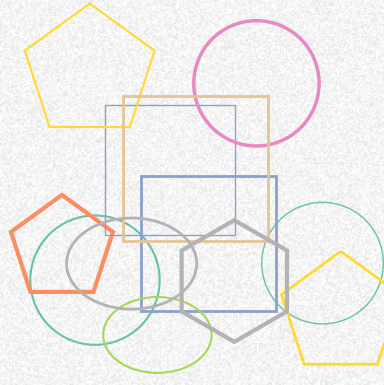[{"shape": "circle", "thickness": 1.5, "radius": 0.84, "center": [0.247, 0.272]}, {"shape": "circle", "thickness": 1, "radius": 0.79, "center": [0.838, 0.317]}, {"shape": "pentagon", "thickness": 3, "radius": 0.7, "center": [0.161, 0.354]}, {"shape": "square", "thickness": 2, "radius": 0.88, "center": [0.542, 0.367]}, {"shape": "square", "thickness": 1, "radius": 0.84, "center": [0.442, 0.558]}, {"shape": "circle", "thickness": 2.5, "radius": 0.81, "center": [0.666, 0.784]}, {"shape": "oval", "thickness": 1.5, "radius": 0.7, "center": [0.409, 0.13]}, {"shape": "pentagon", "thickness": 1.5, "radius": 0.89, "center": [0.233, 0.813]}, {"shape": "pentagon", "thickness": 2, "radius": 0.81, "center": [0.885, 0.185]}, {"shape": "square", "thickness": 2, "radius": 0.94, "center": [0.509, 0.562]}, {"shape": "oval", "thickness": 2, "radius": 0.85, "center": [0.342, 0.315]}, {"shape": "hexagon", "thickness": 3, "radius": 0.79, "center": [0.609, 0.27]}]